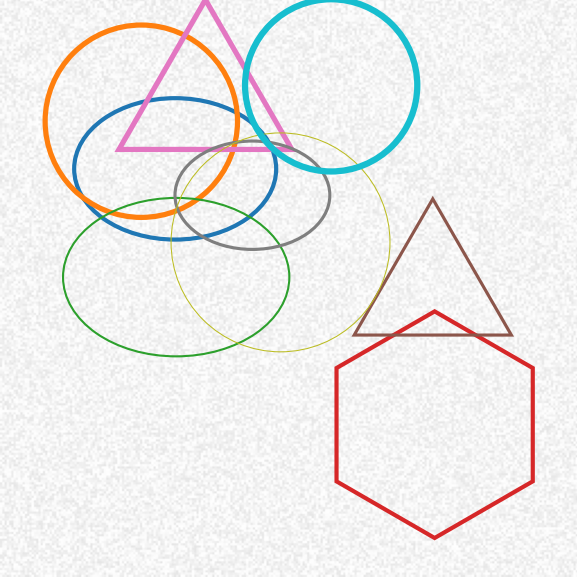[{"shape": "oval", "thickness": 2, "radius": 0.87, "center": [0.303, 0.707]}, {"shape": "circle", "thickness": 2.5, "radius": 0.83, "center": [0.245, 0.789]}, {"shape": "oval", "thickness": 1, "radius": 0.98, "center": [0.305, 0.519]}, {"shape": "hexagon", "thickness": 2, "radius": 0.98, "center": [0.753, 0.264]}, {"shape": "triangle", "thickness": 1.5, "radius": 0.79, "center": [0.749, 0.498]}, {"shape": "triangle", "thickness": 2.5, "radius": 0.86, "center": [0.356, 0.827]}, {"shape": "oval", "thickness": 1.5, "radius": 0.67, "center": [0.437, 0.661]}, {"shape": "circle", "thickness": 0.5, "radius": 0.95, "center": [0.486, 0.579]}, {"shape": "circle", "thickness": 3, "radius": 0.75, "center": [0.573, 0.851]}]